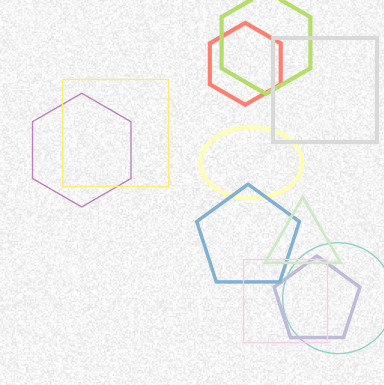[{"shape": "circle", "thickness": 1, "radius": 0.72, "center": [0.878, 0.226]}, {"shape": "oval", "thickness": 3, "radius": 0.66, "center": [0.653, 0.577]}, {"shape": "pentagon", "thickness": 2.5, "radius": 0.59, "center": [0.823, 0.218]}, {"shape": "hexagon", "thickness": 3, "radius": 0.53, "center": [0.637, 0.834]}, {"shape": "pentagon", "thickness": 2.5, "radius": 0.7, "center": [0.644, 0.381]}, {"shape": "hexagon", "thickness": 3, "radius": 0.67, "center": [0.691, 0.889]}, {"shape": "square", "thickness": 1, "radius": 0.54, "center": [0.741, 0.219]}, {"shape": "square", "thickness": 3, "radius": 0.68, "center": [0.845, 0.767]}, {"shape": "hexagon", "thickness": 1, "radius": 0.74, "center": [0.212, 0.61]}, {"shape": "triangle", "thickness": 2, "radius": 0.57, "center": [0.786, 0.374]}, {"shape": "square", "thickness": 1, "radius": 0.69, "center": [0.299, 0.656]}]